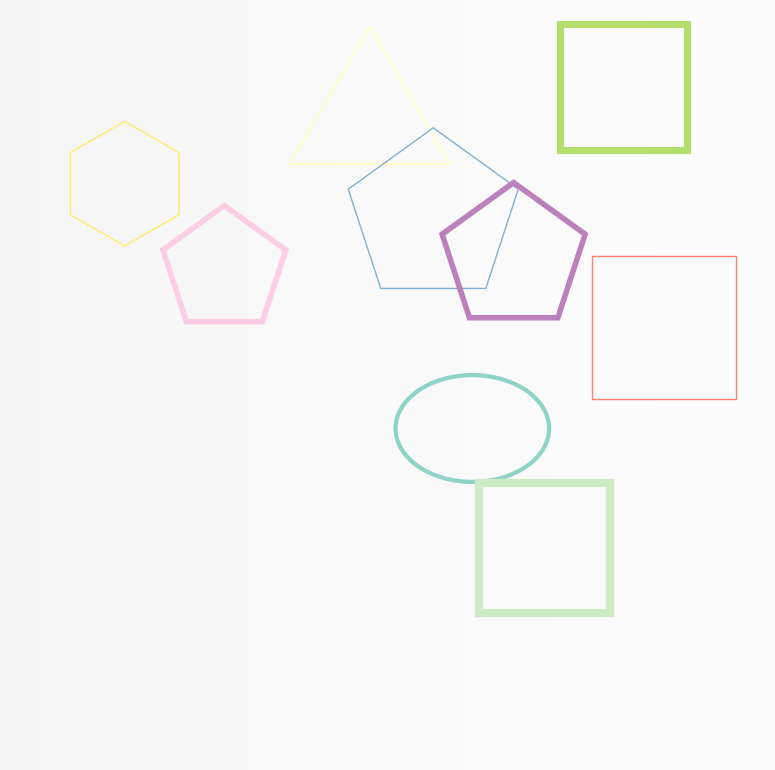[{"shape": "oval", "thickness": 1.5, "radius": 0.5, "center": [0.609, 0.444]}, {"shape": "triangle", "thickness": 0.5, "radius": 0.6, "center": [0.477, 0.847]}, {"shape": "square", "thickness": 0.5, "radius": 0.46, "center": [0.857, 0.575]}, {"shape": "pentagon", "thickness": 0.5, "radius": 0.58, "center": [0.559, 0.719]}, {"shape": "square", "thickness": 2.5, "radius": 0.41, "center": [0.804, 0.886]}, {"shape": "pentagon", "thickness": 2, "radius": 0.42, "center": [0.289, 0.65]}, {"shape": "pentagon", "thickness": 2, "radius": 0.49, "center": [0.663, 0.666]}, {"shape": "square", "thickness": 3, "radius": 0.42, "center": [0.703, 0.288]}, {"shape": "hexagon", "thickness": 0.5, "radius": 0.4, "center": [0.161, 0.761]}]